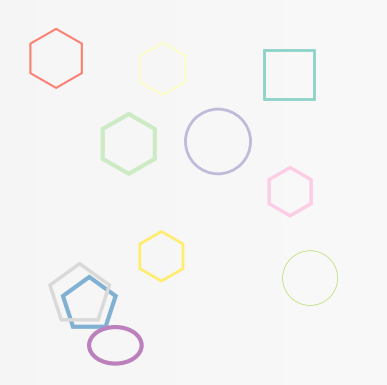[{"shape": "square", "thickness": 2, "radius": 0.32, "center": [0.745, 0.806]}, {"shape": "hexagon", "thickness": 1, "radius": 0.34, "center": [0.42, 0.821]}, {"shape": "circle", "thickness": 2, "radius": 0.42, "center": [0.563, 0.633]}, {"shape": "hexagon", "thickness": 1.5, "radius": 0.38, "center": [0.145, 0.848]}, {"shape": "pentagon", "thickness": 3, "radius": 0.36, "center": [0.23, 0.209]}, {"shape": "circle", "thickness": 0.5, "radius": 0.36, "center": [0.8, 0.278]}, {"shape": "hexagon", "thickness": 2.5, "radius": 0.31, "center": [0.749, 0.502]}, {"shape": "pentagon", "thickness": 2.5, "radius": 0.4, "center": [0.206, 0.234]}, {"shape": "oval", "thickness": 3, "radius": 0.34, "center": [0.298, 0.103]}, {"shape": "hexagon", "thickness": 3, "radius": 0.39, "center": [0.332, 0.626]}, {"shape": "hexagon", "thickness": 2, "radius": 0.32, "center": [0.417, 0.334]}]